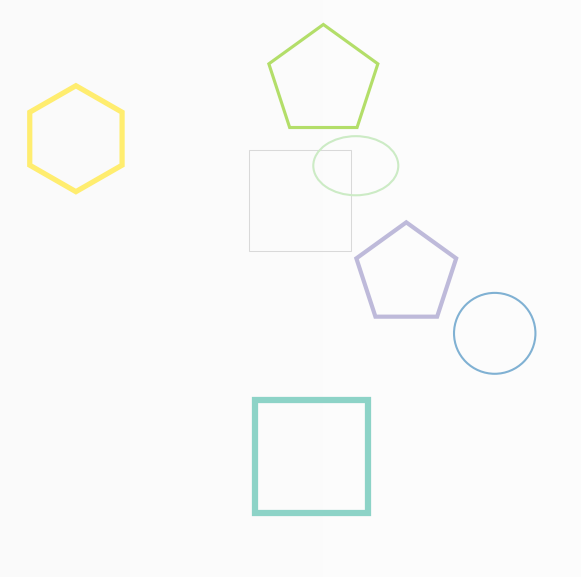[{"shape": "square", "thickness": 3, "radius": 0.49, "center": [0.536, 0.209]}, {"shape": "pentagon", "thickness": 2, "radius": 0.45, "center": [0.699, 0.524]}, {"shape": "circle", "thickness": 1, "radius": 0.35, "center": [0.851, 0.422]}, {"shape": "pentagon", "thickness": 1.5, "radius": 0.49, "center": [0.556, 0.858]}, {"shape": "square", "thickness": 0.5, "radius": 0.44, "center": [0.516, 0.652]}, {"shape": "oval", "thickness": 1, "radius": 0.37, "center": [0.612, 0.712]}, {"shape": "hexagon", "thickness": 2.5, "radius": 0.46, "center": [0.131, 0.759]}]